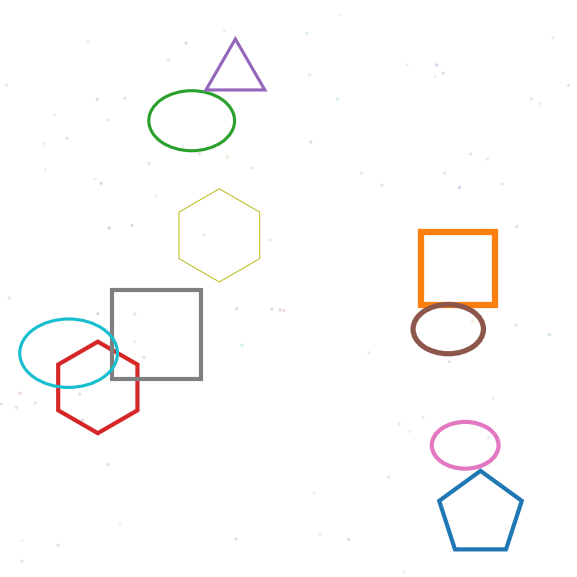[{"shape": "pentagon", "thickness": 2, "radius": 0.38, "center": [0.832, 0.109]}, {"shape": "square", "thickness": 3, "radius": 0.32, "center": [0.793, 0.534]}, {"shape": "oval", "thickness": 1.5, "radius": 0.37, "center": [0.332, 0.79]}, {"shape": "hexagon", "thickness": 2, "radius": 0.4, "center": [0.169, 0.328]}, {"shape": "triangle", "thickness": 1.5, "radius": 0.29, "center": [0.408, 0.873]}, {"shape": "oval", "thickness": 2.5, "radius": 0.3, "center": [0.776, 0.429]}, {"shape": "oval", "thickness": 2, "radius": 0.29, "center": [0.805, 0.228]}, {"shape": "square", "thickness": 2, "radius": 0.38, "center": [0.271, 0.42]}, {"shape": "hexagon", "thickness": 0.5, "radius": 0.4, "center": [0.38, 0.592]}, {"shape": "oval", "thickness": 1.5, "radius": 0.42, "center": [0.119, 0.388]}]